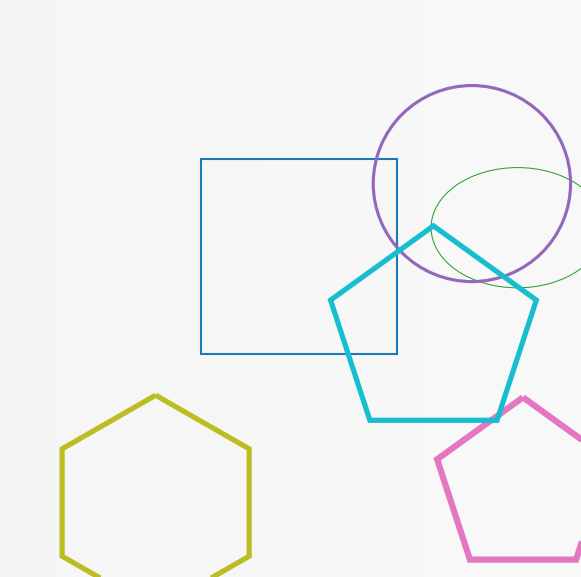[{"shape": "square", "thickness": 1, "radius": 0.84, "center": [0.515, 0.555]}, {"shape": "oval", "thickness": 0.5, "radius": 0.74, "center": [0.89, 0.605]}, {"shape": "circle", "thickness": 1.5, "radius": 0.85, "center": [0.812, 0.681]}, {"shape": "pentagon", "thickness": 3, "radius": 0.78, "center": [0.9, 0.156]}, {"shape": "hexagon", "thickness": 2.5, "radius": 0.93, "center": [0.268, 0.129]}, {"shape": "pentagon", "thickness": 2.5, "radius": 0.93, "center": [0.746, 0.422]}]